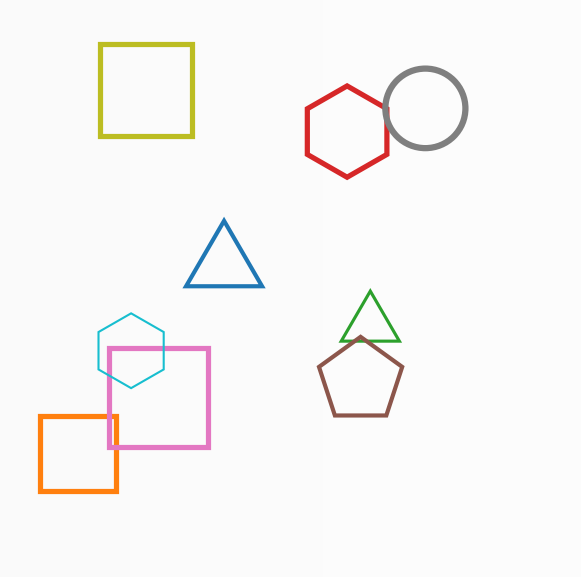[{"shape": "triangle", "thickness": 2, "radius": 0.38, "center": [0.385, 0.541]}, {"shape": "square", "thickness": 2.5, "radius": 0.33, "center": [0.134, 0.214]}, {"shape": "triangle", "thickness": 1.5, "radius": 0.29, "center": [0.637, 0.437]}, {"shape": "hexagon", "thickness": 2.5, "radius": 0.4, "center": [0.597, 0.771]}, {"shape": "pentagon", "thickness": 2, "radius": 0.38, "center": [0.62, 0.341]}, {"shape": "square", "thickness": 2.5, "radius": 0.43, "center": [0.273, 0.311]}, {"shape": "circle", "thickness": 3, "radius": 0.34, "center": [0.732, 0.811]}, {"shape": "square", "thickness": 2.5, "radius": 0.4, "center": [0.251, 0.843]}, {"shape": "hexagon", "thickness": 1, "radius": 0.32, "center": [0.226, 0.392]}]